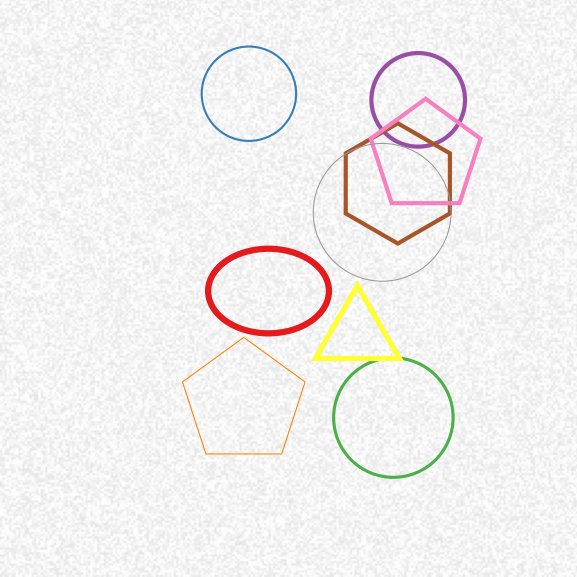[{"shape": "oval", "thickness": 3, "radius": 0.52, "center": [0.465, 0.495]}, {"shape": "circle", "thickness": 1, "radius": 0.41, "center": [0.431, 0.837]}, {"shape": "circle", "thickness": 1.5, "radius": 0.52, "center": [0.681, 0.276]}, {"shape": "circle", "thickness": 2, "radius": 0.41, "center": [0.724, 0.826]}, {"shape": "pentagon", "thickness": 0.5, "radius": 0.56, "center": [0.422, 0.303]}, {"shape": "triangle", "thickness": 2.5, "radius": 0.42, "center": [0.619, 0.42]}, {"shape": "hexagon", "thickness": 2, "radius": 0.52, "center": [0.689, 0.682]}, {"shape": "pentagon", "thickness": 2, "radius": 0.5, "center": [0.737, 0.728]}, {"shape": "circle", "thickness": 0.5, "radius": 0.6, "center": [0.662, 0.631]}]